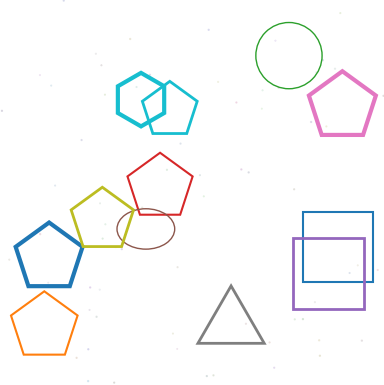[{"shape": "pentagon", "thickness": 3, "radius": 0.46, "center": [0.128, 0.331]}, {"shape": "square", "thickness": 1.5, "radius": 0.46, "center": [0.877, 0.359]}, {"shape": "pentagon", "thickness": 1.5, "radius": 0.45, "center": [0.115, 0.152]}, {"shape": "circle", "thickness": 1, "radius": 0.43, "center": [0.751, 0.856]}, {"shape": "pentagon", "thickness": 1.5, "radius": 0.44, "center": [0.416, 0.514]}, {"shape": "square", "thickness": 2, "radius": 0.46, "center": [0.852, 0.289]}, {"shape": "oval", "thickness": 1, "radius": 0.37, "center": [0.379, 0.405]}, {"shape": "pentagon", "thickness": 3, "radius": 0.46, "center": [0.889, 0.724]}, {"shape": "triangle", "thickness": 2, "radius": 0.5, "center": [0.6, 0.158]}, {"shape": "pentagon", "thickness": 2, "radius": 0.43, "center": [0.266, 0.428]}, {"shape": "hexagon", "thickness": 3, "radius": 0.35, "center": [0.366, 0.741]}, {"shape": "pentagon", "thickness": 2, "radius": 0.37, "center": [0.441, 0.714]}]